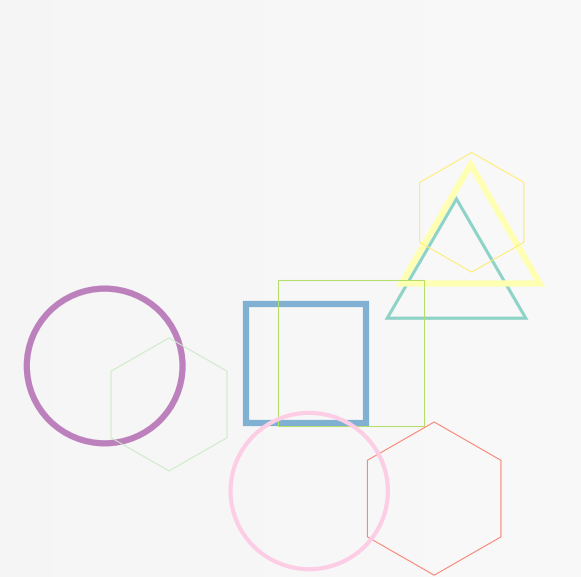[{"shape": "triangle", "thickness": 1.5, "radius": 0.69, "center": [0.785, 0.517]}, {"shape": "triangle", "thickness": 3, "radius": 0.69, "center": [0.81, 0.577]}, {"shape": "hexagon", "thickness": 0.5, "radius": 0.66, "center": [0.747, 0.136]}, {"shape": "square", "thickness": 3, "radius": 0.51, "center": [0.527, 0.37]}, {"shape": "square", "thickness": 0.5, "radius": 0.63, "center": [0.604, 0.388]}, {"shape": "circle", "thickness": 2, "radius": 0.68, "center": [0.532, 0.149]}, {"shape": "circle", "thickness": 3, "radius": 0.67, "center": [0.18, 0.365]}, {"shape": "hexagon", "thickness": 0.5, "radius": 0.58, "center": [0.291, 0.299]}, {"shape": "hexagon", "thickness": 0.5, "radius": 0.52, "center": [0.812, 0.631]}]